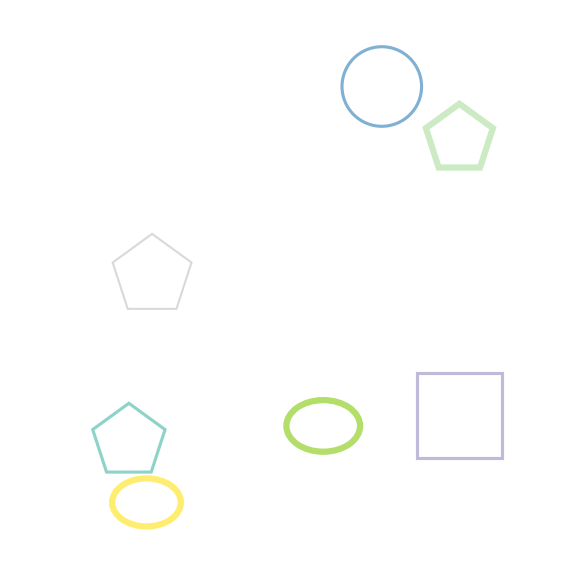[{"shape": "pentagon", "thickness": 1.5, "radius": 0.33, "center": [0.223, 0.235]}, {"shape": "square", "thickness": 1.5, "radius": 0.37, "center": [0.796, 0.28]}, {"shape": "circle", "thickness": 1.5, "radius": 0.34, "center": [0.661, 0.849]}, {"shape": "oval", "thickness": 3, "radius": 0.32, "center": [0.56, 0.262]}, {"shape": "pentagon", "thickness": 1, "radius": 0.36, "center": [0.263, 0.522]}, {"shape": "pentagon", "thickness": 3, "radius": 0.3, "center": [0.795, 0.758]}, {"shape": "oval", "thickness": 3, "radius": 0.3, "center": [0.254, 0.129]}]